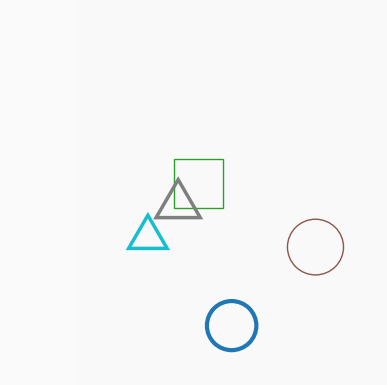[{"shape": "circle", "thickness": 3, "radius": 0.32, "center": [0.598, 0.154]}, {"shape": "square", "thickness": 1, "radius": 0.32, "center": [0.511, 0.523]}, {"shape": "circle", "thickness": 1, "radius": 0.36, "center": [0.814, 0.358]}, {"shape": "triangle", "thickness": 2.5, "radius": 0.33, "center": [0.46, 0.468]}, {"shape": "triangle", "thickness": 2.5, "radius": 0.29, "center": [0.382, 0.383]}]